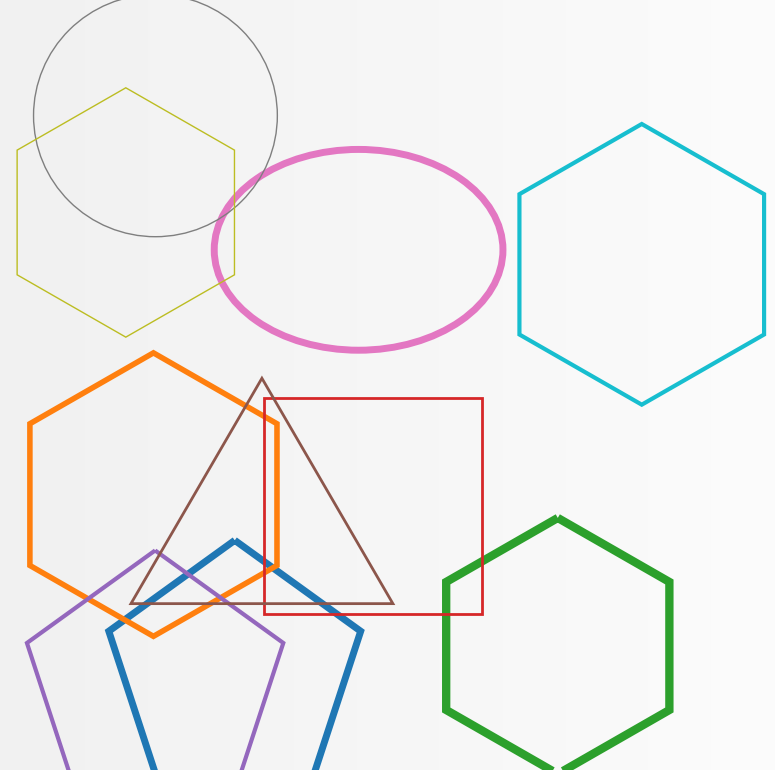[{"shape": "pentagon", "thickness": 2.5, "radius": 0.85, "center": [0.303, 0.127]}, {"shape": "hexagon", "thickness": 2, "radius": 0.92, "center": [0.198, 0.358]}, {"shape": "hexagon", "thickness": 3, "radius": 0.83, "center": [0.72, 0.161]}, {"shape": "square", "thickness": 1, "radius": 0.7, "center": [0.481, 0.343]}, {"shape": "pentagon", "thickness": 1.5, "radius": 0.87, "center": [0.2, 0.111]}, {"shape": "triangle", "thickness": 1, "radius": 0.98, "center": [0.338, 0.314]}, {"shape": "oval", "thickness": 2.5, "radius": 0.93, "center": [0.463, 0.676]}, {"shape": "circle", "thickness": 0.5, "radius": 0.79, "center": [0.201, 0.85]}, {"shape": "hexagon", "thickness": 0.5, "radius": 0.81, "center": [0.162, 0.724]}, {"shape": "hexagon", "thickness": 1.5, "radius": 0.91, "center": [0.828, 0.657]}]